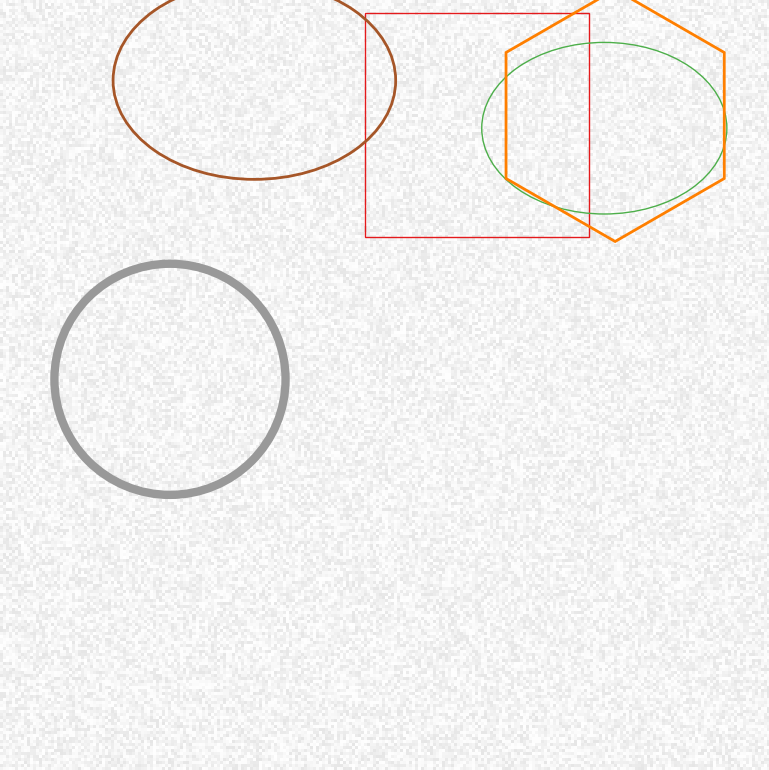[{"shape": "square", "thickness": 0.5, "radius": 0.73, "center": [0.619, 0.838]}, {"shape": "oval", "thickness": 0.5, "radius": 0.8, "center": [0.785, 0.833]}, {"shape": "hexagon", "thickness": 1, "radius": 0.82, "center": [0.799, 0.85]}, {"shape": "oval", "thickness": 1, "radius": 0.92, "center": [0.33, 0.896]}, {"shape": "circle", "thickness": 3, "radius": 0.75, "center": [0.221, 0.507]}]